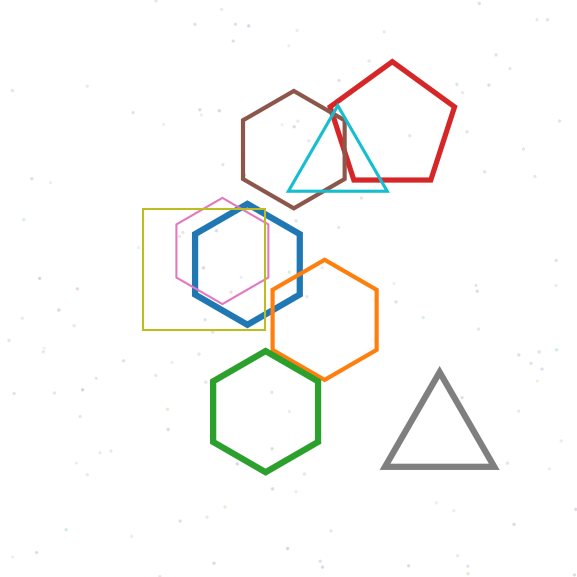[{"shape": "hexagon", "thickness": 3, "radius": 0.52, "center": [0.428, 0.541]}, {"shape": "hexagon", "thickness": 2, "radius": 0.52, "center": [0.562, 0.445]}, {"shape": "hexagon", "thickness": 3, "radius": 0.52, "center": [0.46, 0.286]}, {"shape": "pentagon", "thickness": 2.5, "radius": 0.57, "center": [0.679, 0.779]}, {"shape": "hexagon", "thickness": 2, "radius": 0.51, "center": [0.509, 0.74]}, {"shape": "hexagon", "thickness": 1, "radius": 0.46, "center": [0.385, 0.565]}, {"shape": "triangle", "thickness": 3, "radius": 0.55, "center": [0.761, 0.245]}, {"shape": "square", "thickness": 1, "radius": 0.53, "center": [0.353, 0.533]}, {"shape": "triangle", "thickness": 1.5, "radius": 0.49, "center": [0.585, 0.717]}]